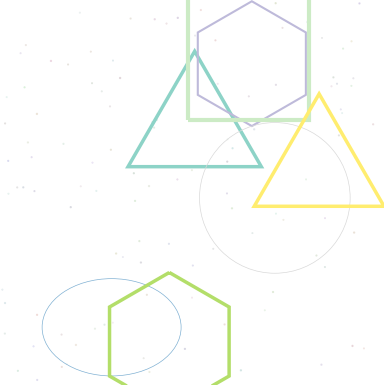[{"shape": "triangle", "thickness": 2.5, "radius": 1.0, "center": [0.506, 0.667]}, {"shape": "hexagon", "thickness": 1.5, "radius": 0.81, "center": [0.654, 0.835]}, {"shape": "oval", "thickness": 0.5, "radius": 0.9, "center": [0.29, 0.15]}, {"shape": "hexagon", "thickness": 2.5, "radius": 0.9, "center": [0.44, 0.113]}, {"shape": "circle", "thickness": 0.5, "radius": 0.98, "center": [0.714, 0.486]}, {"shape": "square", "thickness": 3, "radius": 0.78, "center": [0.646, 0.846]}, {"shape": "triangle", "thickness": 2.5, "radius": 0.97, "center": [0.829, 0.562]}]